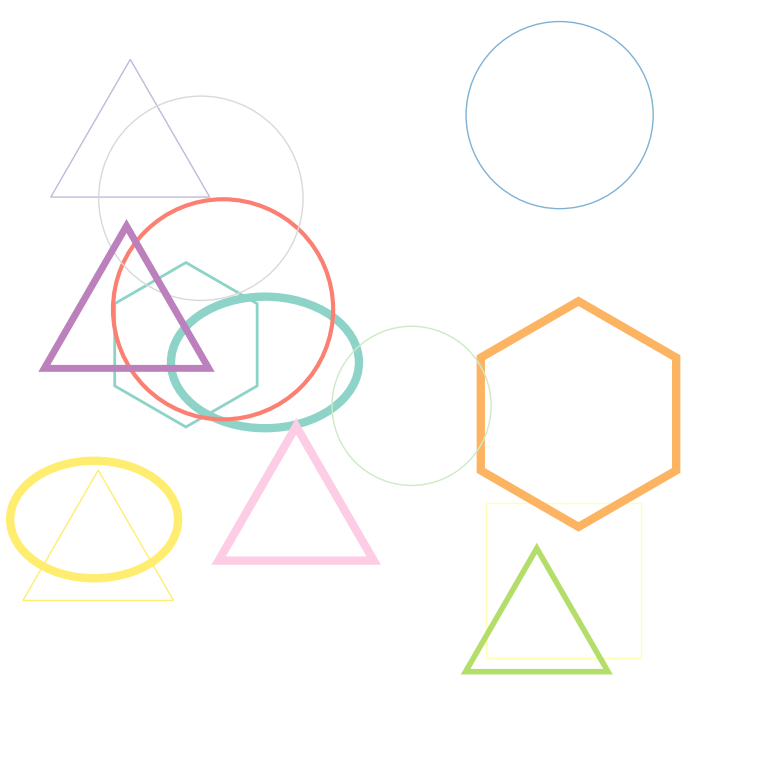[{"shape": "hexagon", "thickness": 1, "radius": 0.53, "center": [0.241, 0.552]}, {"shape": "oval", "thickness": 3, "radius": 0.61, "center": [0.344, 0.529]}, {"shape": "square", "thickness": 0.5, "radius": 0.5, "center": [0.731, 0.246]}, {"shape": "triangle", "thickness": 0.5, "radius": 0.6, "center": [0.169, 0.804]}, {"shape": "circle", "thickness": 1.5, "radius": 0.71, "center": [0.29, 0.598]}, {"shape": "circle", "thickness": 0.5, "radius": 0.61, "center": [0.727, 0.851]}, {"shape": "hexagon", "thickness": 3, "radius": 0.73, "center": [0.751, 0.462]}, {"shape": "triangle", "thickness": 2, "radius": 0.53, "center": [0.697, 0.181]}, {"shape": "triangle", "thickness": 3, "radius": 0.58, "center": [0.385, 0.33]}, {"shape": "circle", "thickness": 0.5, "radius": 0.66, "center": [0.261, 0.743]}, {"shape": "triangle", "thickness": 2.5, "radius": 0.62, "center": [0.164, 0.583]}, {"shape": "circle", "thickness": 0.5, "radius": 0.52, "center": [0.535, 0.473]}, {"shape": "oval", "thickness": 3, "radius": 0.55, "center": [0.122, 0.325]}, {"shape": "triangle", "thickness": 0.5, "radius": 0.56, "center": [0.128, 0.277]}]